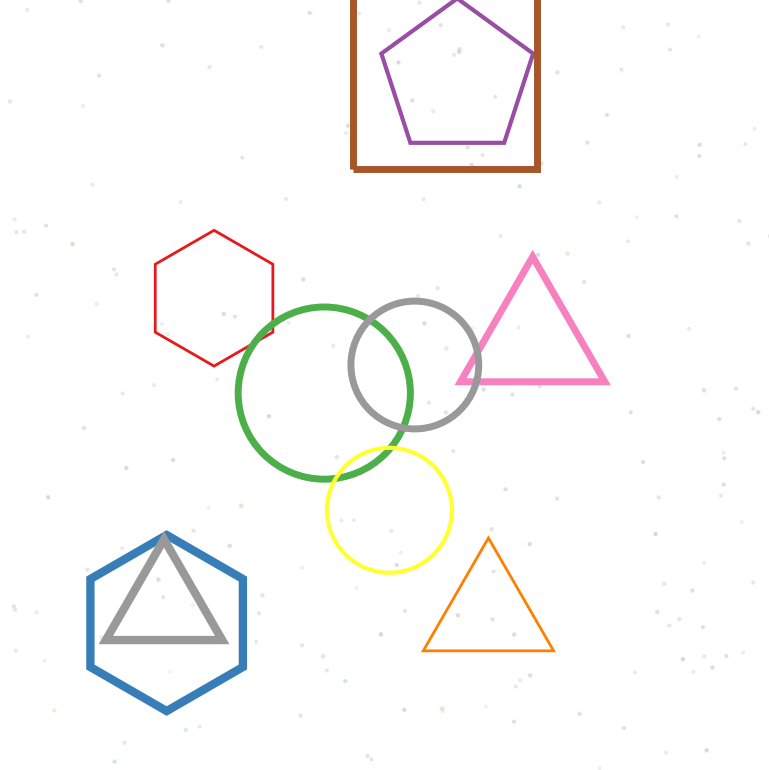[{"shape": "hexagon", "thickness": 1, "radius": 0.44, "center": [0.278, 0.613]}, {"shape": "hexagon", "thickness": 3, "radius": 0.57, "center": [0.216, 0.191]}, {"shape": "circle", "thickness": 2.5, "radius": 0.56, "center": [0.421, 0.489]}, {"shape": "pentagon", "thickness": 1.5, "radius": 0.52, "center": [0.594, 0.898]}, {"shape": "triangle", "thickness": 1, "radius": 0.49, "center": [0.634, 0.204]}, {"shape": "circle", "thickness": 1.5, "radius": 0.41, "center": [0.506, 0.337]}, {"shape": "square", "thickness": 2.5, "radius": 0.6, "center": [0.578, 0.9]}, {"shape": "triangle", "thickness": 2.5, "radius": 0.54, "center": [0.692, 0.558]}, {"shape": "circle", "thickness": 2.5, "radius": 0.41, "center": [0.539, 0.526]}, {"shape": "triangle", "thickness": 3, "radius": 0.44, "center": [0.213, 0.212]}]